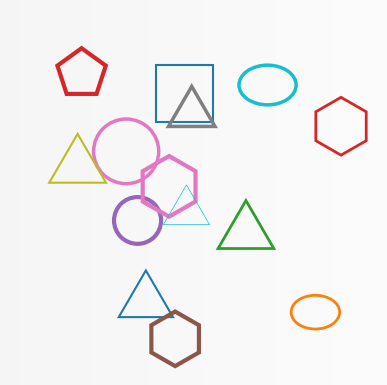[{"shape": "square", "thickness": 1.5, "radius": 0.37, "center": [0.477, 0.756]}, {"shape": "triangle", "thickness": 1.5, "radius": 0.4, "center": [0.376, 0.217]}, {"shape": "oval", "thickness": 2, "radius": 0.31, "center": [0.814, 0.189]}, {"shape": "triangle", "thickness": 2, "radius": 0.42, "center": [0.635, 0.396]}, {"shape": "hexagon", "thickness": 2, "radius": 0.38, "center": [0.88, 0.672]}, {"shape": "pentagon", "thickness": 3, "radius": 0.33, "center": [0.211, 0.809]}, {"shape": "circle", "thickness": 3, "radius": 0.3, "center": [0.355, 0.427]}, {"shape": "hexagon", "thickness": 3, "radius": 0.35, "center": [0.452, 0.12]}, {"shape": "hexagon", "thickness": 3, "radius": 0.39, "center": [0.436, 0.516]}, {"shape": "circle", "thickness": 2.5, "radius": 0.42, "center": [0.326, 0.607]}, {"shape": "triangle", "thickness": 2.5, "radius": 0.35, "center": [0.495, 0.706]}, {"shape": "triangle", "thickness": 1.5, "radius": 0.42, "center": [0.2, 0.568]}, {"shape": "triangle", "thickness": 0.5, "radius": 0.34, "center": [0.481, 0.451]}, {"shape": "oval", "thickness": 2.5, "radius": 0.37, "center": [0.69, 0.779]}]